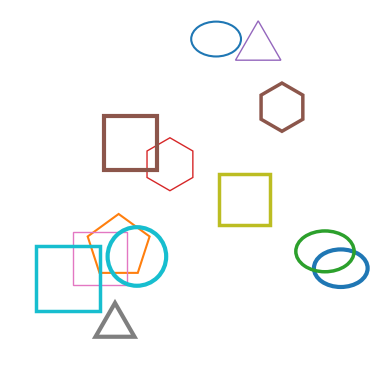[{"shape": "oval", "thickness": 1.5, "radius": 0.32, "center": [0.561, 0.899]}, {"shape": "oval", "thickness": 3, "radius": 0.35, "center": [0.885, 0.303]}, {"shape": "pentagon", "thickness": 1.5, "radius": 0.42, "center": [0.308, 0.36]}, {"shape": "oval", "thickness": 2.5, "radius": 0.38, "center": [0.844, 0.347]}, {"shape": "hexagon", "thickness": 1, "radius": 0.34, "center": [0.441, 0.573]}, {"shape": "triangle", "thickness": 1, "radius": 0.34, "center": [0.671, 0.878]}, {"shape": "square", "thickness": 3, "radius": 0.35, "center": [0.339, 0.628]}, {"shape": "hexagon", "thickness": 2.5, "radius": 0.31, "center": [0.732, 0.722]}, {"shape": "square", "thickness": 1, "radius": 0.35, "center": [0.26, 0.329]}, {"shape": "triangle", "thickness": 3, "radius": 0.29, "center": [0.299, 0.155]}, {"shape": "square", "thickness": 2.5, "radius": 0.33, "center": [0.635, 0.482]}, {"shape": "circle", "thickness": 3, "radius": 0.38, "center": [0.356, 0.334]}, {"shape": "square", "thickness": 2.5, "radius": 0.42, "center": [0.177, 0.276]}]